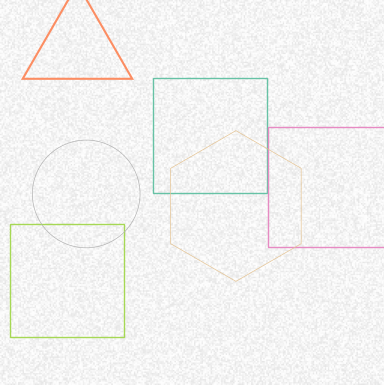[{"shape": "square", "thickness": 1, "radius": 0.75, "center": [0.545, 0.647]}, {"shape": "triangle", "thickness": 1.5, "radius": 0.82, "center": [0.201, 0.877]}, {"shape": "square", "thickness": 1, "radius": 0.78, "center": [0.851, 0.514]}, {"shape": "square", "thickness": 1, "radius": 0.74, "center": [0.174, 0.272]}, {"shape": "hexagon", "thickness": 0.5, "radius": 0.98, "center": [0.613, 0.465]}, {"shape": "circle", "thickness": 0.5, "radius": 0.7, "center": [0.224, 0.496]}]